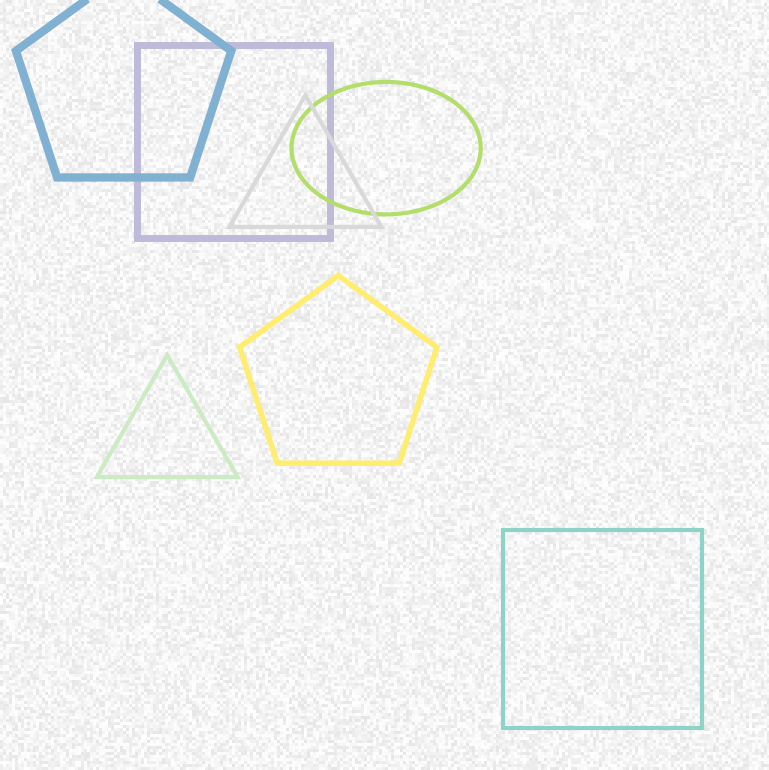[{"shape": "square", "thickness": 1.5, "radius": 0.64, "center": [0.782, 0.183]}, {"shape": "square", "thickness": 2.5, "radius": 0.63, "center": [0.304, 0.816]}, {"shape": "pentagon", "thickness": 3, "radius": 0.74, "center": [0.161, 0.888]}, {"shape": "oval", "thickness": 1.5, "radius": 0.61, "center": [0.501, 0.808]}, {"shape": "triangle", "thickness": 1.5, "radius": 0.57, "center": [0.397, 0.762]}, {"shape": "triangle", "thickness": 1.5, "radius": 0.53, "center": [0.217, 0.433]}, {"shape": "pentagon", "thickness": 2, "radius": 0.67, "center": [0.439, 0.507]}]